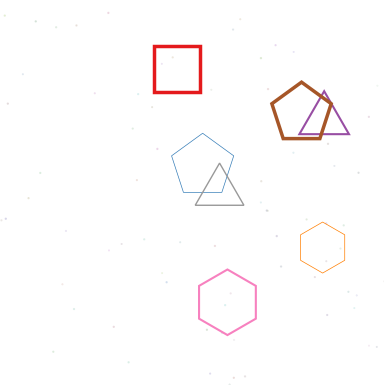[{"shape": "square", "thickness": 2.5, "radius": 0.3, "center": [0.46, 0.821]}, {"shape": "pentagon", "thickness": 0.5, "radius": 0.42, "center": [0.526, 0.569]}, {"shape": "triangle", "thickness": 1.5, "radius": 0.37, "center": [0.842, 0.689]}, {"shape": "hexagon", "thickness": 0.5, "radius": 0.33, "center": [0.838, 0.357]}, {"shape": "pentagon", "thickness": 2.5, "radius": 0.41, "center": [0.783, 0.706]}, {"shape": "hexagon", "thickness": 1.5, "radius": 0.43, "center": [0.591, 0.215]}, {"shape": "triangle", "thickness": 1, "radius": 0.37, "center": [0.57, 0.503]}]